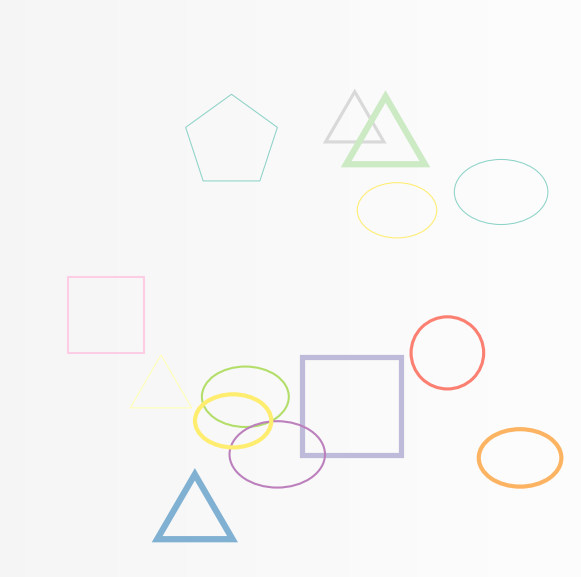[{"shape": "pentagon", "thickness": 0.5, "radius": 0.41, "center": [0.398, 0.753]}, {"shape": "oval", "thickness": 0.5, "radius": 0.4, "center": [0.862, 0.667]}, {"shape": "triangle", "thickness": 0.5, "radius": 0.31, "center": [0.277, 0.323]}, {"shape": "square", "thickness": 2.5, "radius": 0.42, "center": [0.605, 0.296]}, {"shape": "circle", "thickness": 1.5, "radius": 0.31, "center": [0.77, 0.388]}, {"shape": "triangle", "thickness": 3, "radius": 0.37, "center": [0.335, 0.103]}, {"shape": "oval", "thickness": 2, "radius": 0.36, "center": [0.895, 0.206]}, {"shape": "oval", "thickness": 1, "radius": 0.37, "center": [0.422, 0.312]}, {"shape": "square", "thickness": 1, "radius": 0.33, "center": [0.182, 0.454]}, {"shape": "triangle", "thickness": 1.5, "radius": 0.29, "center": [0.61, 0.782]}, {"shape": "oval", "thickness": 1, "radius": 0.41, "center": [0.477, 0.212]}, {"shape": "triangle", "thickness": 3, "radius": 0.39, "center": [0.663, 0.754]}, {"shape": "oval", "thickness": 2, "radius": 0.33, "center": [0.401, 0.27]}, {"shape": "oval", "thickness": 0.5, "radius": 0.34, "center": [0.683, 0.635]}]